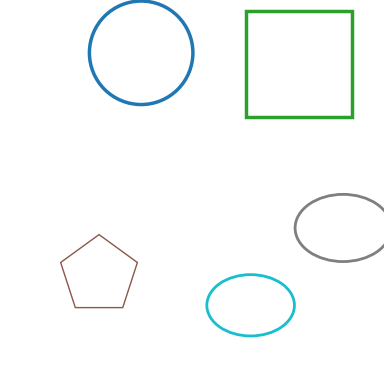[{"shape": "circle", "thickness": 2.5, "radius": 0.67, "center": [0.367, 0.863]}, {"shape": "square", "thickness": 2.5, "radius": 0.69, "center": [0.777, 0.835]}, {"shape": "pentagon", "thickness": 1, "radius": 0.52, "center": [0.257, 0.286]}, {"shape": "oval", "thickness": 2, "radius": 0.62, "center": [0.891, 0.408]}, {"shape": "oval", "thickness": 2, "radius": 0.57, "center": [0.651, 0.207]}]